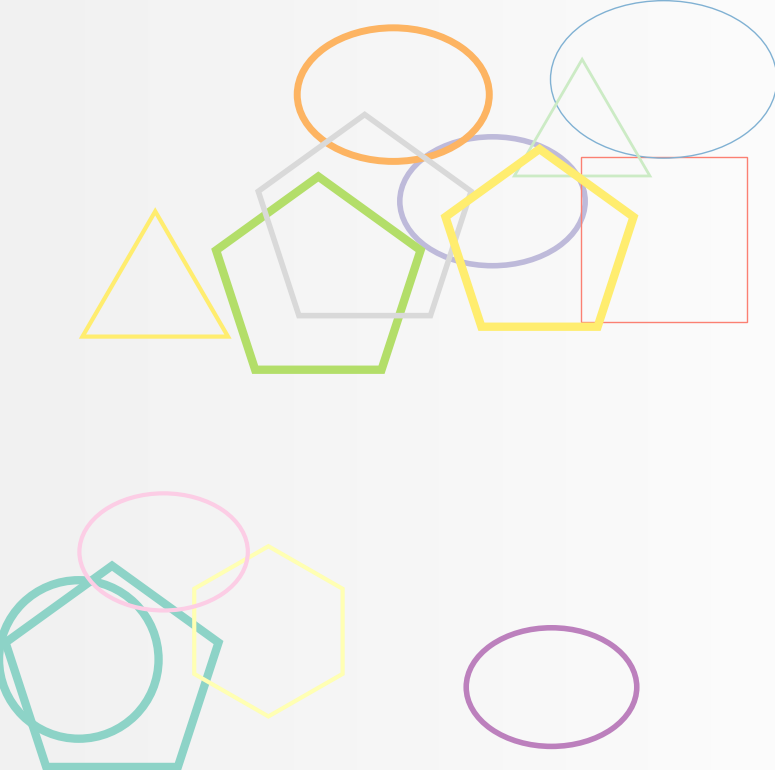[{"shape": "pentagon", "thickness": 3, "radius": 0.72, "center": [0.145, 0.121]}, {"shape": "circle", "thickness": 3, "radius": 0.51, "center": [0.102, 0.144]}, {"shape": "hexagon", "thickness": 1.5, "radius": 0.55, "center": [0.346, 0.18]}, {"shape": "oval", "thickness": 2, "radius": 0.6, "center": [0.635, 0.739]}, {"shape": "square", "thickness": 0.5, "radius": 0.54, "center": [0.857, 0.688]}, {"shape": "oval", "thickness": 0.5, "radius": 0.73, "center": [0.856, 0.897]}, {"shape": "oval", "thickness": 2.5, "radius": 0.62, "center": [0.507, 0.877]}, {"shape": "pentagon", "thickness": 3, "radius": 0.69, "center": [0.411, 0.632]}, {"shape": "oval", "thickness": 1.5, "radius": 0.54, "center": [0.211, 0.283]}, {"shape": "pentagon", "thickness": 2, "radius": 0.72, "center": [0.471, 0.707]}, {"shape": "oval", "thickness": 2, "radius": 0.55, "center": [0.712, 0.108]}, {"shape": "triangle", "thickness": 1, "radius": 0.5, "center": [0.751, 0.822]}, {"shape": "triangle", "thickness": 1.5, "radius": 0.54, "center": [0.2, 0.617]}, {"shape": "pentagon", "thickness": 3, "radius": 0.64, "center": [0.696, 0.679]}]